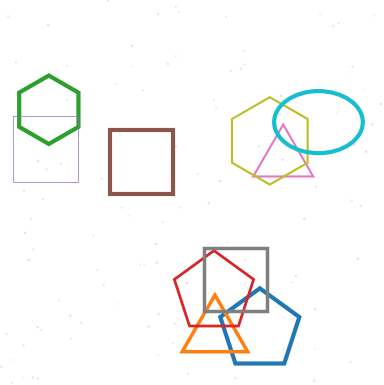[{"shape": "pentagon", "thickness": 3, "radius": 0.54, "center": [0.675, 0.143]}, {"shape": "triangle", "thickness": 2.5, "radius": 0.49, "center": [0.558, 0.136]}, {"shape": "hexagon", "thickness": 3, "radius": 0.44, "center": [0.127, 0.715]}, {"shape": "pentagon", "thickness": 2, "radius": 0.54, "center": [0.556, 0.241]}, {"shape": "square", "thickness": 0.5, "radius": 0.42, "center": [0.118, 0.613]}, {"shape": "square", "thickness": 3, "radius": 0.41, "center": [0.368, 0.579]}, {"shape": "triangle", "thickness": 1.5, "radius": 0.45, "center": [0.736, 0.587]}, {"shape": "square", "thickness": 2.5, "radius": 0.41, "center": [0.611, 0.274]}, {"shape": "hexagon", "thickness": 1.5, "radius": 0.57, "center": [0.701, 0.634]}, {"shape": "oval", "thickness": 3, "radius": 0.58, "center": [0.827, 0.683]}]